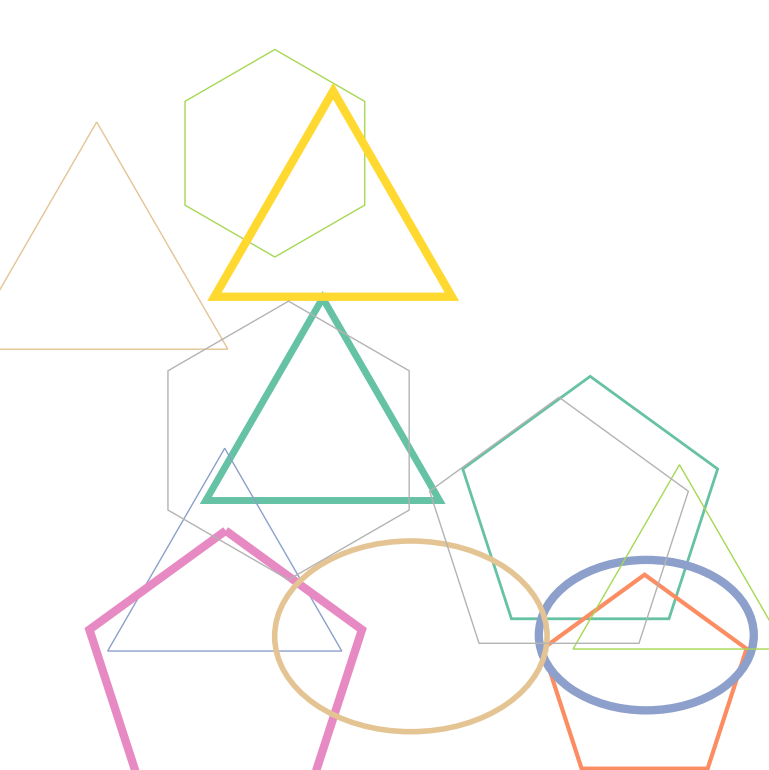[{"shape": "pentagon", "thickness": 1, "radius": 0.87, "center": [0.766, 0.337]}, {"shape": "triangle", "thickness": 2.5, "radius": 0.88, "center": [0.419, 0.438]}, {"shape": "pentagon", "thickness": 1.5, "radius": 0.7, "center": [0.837, 0.114]}, {"shape": "oval", "thickness": 3, "radius": 0.7, "center": [0.839, 0.175]}, {"shape": "triangle", "thickness": 0.5, "radius": 0.88, "center": [0.292, 0.242]}, {"shape": "pentagon", "thickness": 3, "radius": 0.93, "center": [0.293, 0.125]}, {"shape": "hexagon", "thickness": 0.5, "radius": 0.67, "center": [0.357, 0.801]}, {"shape": "triangle", "thickness": 0.5, "radius": 0.8, "center": [0.882, 0.237]}, {"shape": "triangle", "thickness": 3, "radius": 0.89, "center": [0.433, 0.704]}, {"shape": "oval", "thickness": 2, "radius": 0.88, "center": [0.534, 0.174]}, {"shape": "triangle", "thickness": 0.5, "radius": 0.98, "center": [0.126, 0.645]}, {"shape": "pentagon", "thickness": 0.5, "radius": 0.88, "center": [0.726, 0.307]}, {"shape": "hexagon", "thickness": 0.5, "radius": 0.9, "center": [0.375, 0.428]}]